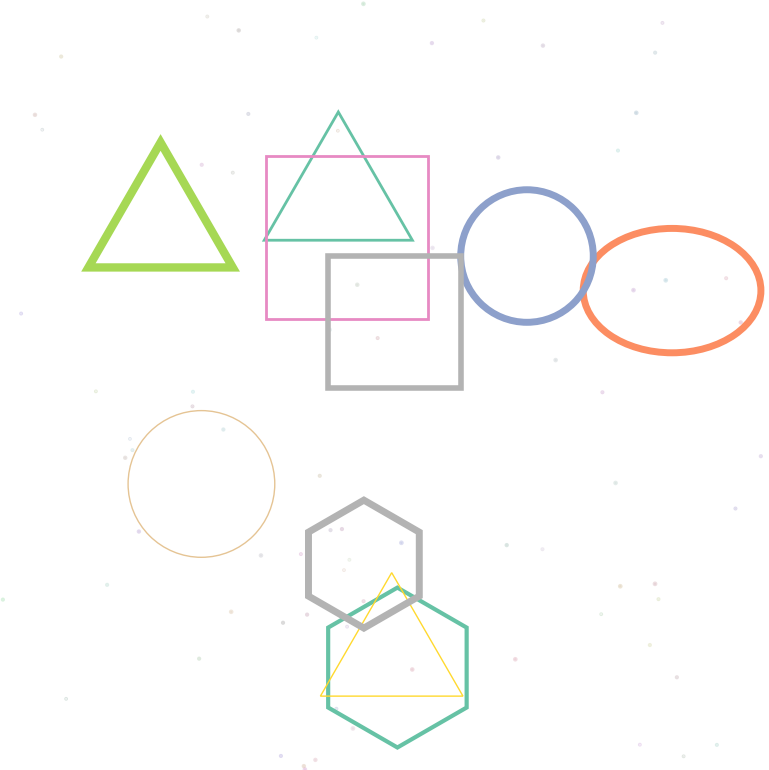[{"shape": "triangle", "thickness": 1, "radius": 0.56, "center": [0.439, 0.744]}, {"shape": "hexagon", "thickness": 1.5, "radius": 0.52, "center": [0.516, 0.133]}, {"shape": "oval", "thickness": 2.5, "radius": 0.58, "center": [0.873, 0.623]}, {"shape": "circle", "thickness": 2.5, "radius": 0.43, "center": [0.684, 0.667]}, {"shape": "square", "thickness": 1, "radius": 0.53, "center": [0.451, 0.691]}, {"shape": "triangle", "thickness": 3, "radius": 0.54, "center": [0.209, 0.707]}, {"shape": "triangle", "thickness": 0.5, "radius": 0.53, "center": [0.509, 0.149]}, {"shape": "circle", "thickness": 0.5, "radius": 0.48, "center": [0.262, 0.371]}, {"shape": "square", "thickness": 2, "radius": 0.43, "center": [0.513, 0.582]}, {"shape": "hexagon", "thickness": 2.5, "radius": 0.42, "center": [0.473, 0.267]}]